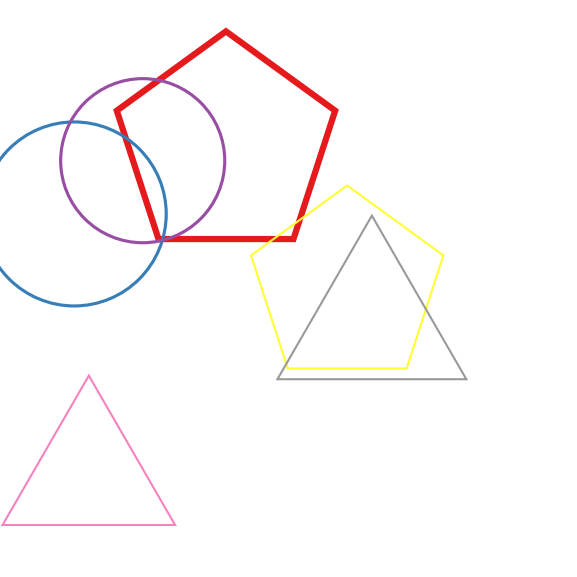[{"shape": "pentagon", "thickness": 3, "radius": 0.99, "center": [0.391, 0.746]}, {"shape": "circle", "thickness": 1.5, "radius": 0.8, "center": [0.128, 0.629]}, {"shape": "circle", "thickness": 1.5, "radius": 0.71, "center": [0.247, 0.721]}, {"shape": "pentagon", "thickness": 1, "radius": 0.88, "center": [0.601, 0.503]}, {"shape": "triangle", "thickness": 1, "radius": 0.86, "center": [0.154, 0.176]}, {"shape": "triangle", "thickness": 1, "radius": 0.94, "center": [0.644, 0.437]}]